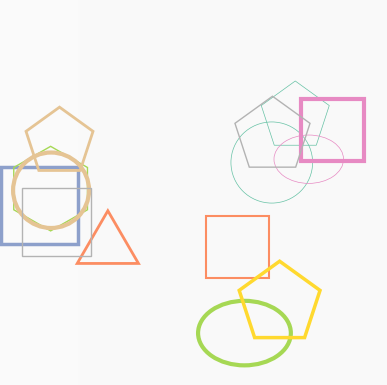[{"shape": "circle", "thickness": 0.5, "radius": 0.53, "center": [0.701, 0.578]}, {"shape": "pentagon", "thickness": 0.5, "radius": 0.46, "center": [0.762, 0.697]}, {"shape": "square", "thickness": 1.5, "radius": 0.41, "center": [0.614, 0.358]}, {"shape": "triangle", "thickness": 2, "radius": 0.46, "center": [0.278, 0.361]}, {"shape": "square", "thickness": 2.5, "radius": 0.5, "center": [0.103, 0.466]}, {"shape": "oval", "thickness": 0.5, "radius": 0.45, "center": [0.797, 0.586]}, {"shape": "square", "thickness": 3, "radius": 0.41, "center": [0.858, 0.662]}, {"shape": "oval", "thickness": 3, "radius": 0.6, "center": [0.631, 0.135]}, {"shape": "hexagon", "thickness": 1, "radius": 0.55, "center": [0.131, 0.51]}, {"shape": "pentagon", "thickness": 2.5, "radius": 0.55, "center": [0.722, 0.212]}, {"shape": "circle", "thickness": 3, "radius": 0.49, "center": [0.132, 0.506]}, {"shape": "pentagon", "thickness": 2, "radius": 0.45, "center": [0.154, 0.631]}, {"shape": "square", "thickness": 1, "radius": 0.44, "center": [0.146, 0.423]}, {"shape": "pentagon", "thickness": 1, "radius": 0.51, "center": [0.703, 0.648]}]